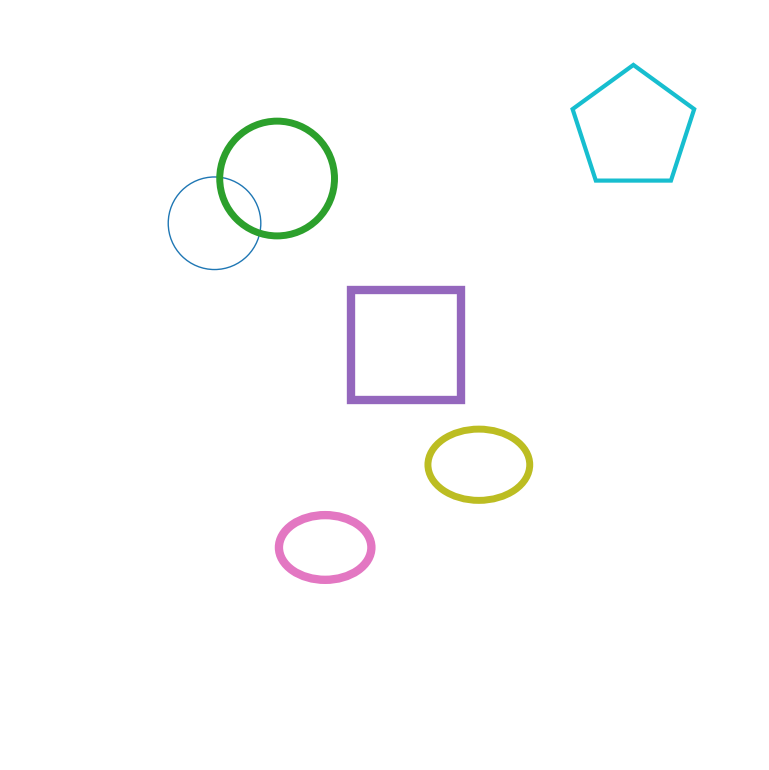[{"shape": "circle", "thickness": 0.5, "radius": 0.3, "center": [0.279, 0.71]}, {"shape": "circle", "thickness": 2.5, "radius": 0.37, "center": [0.36, 0.768]}, {"shape": "square", "thickness": 3, "radius": 0.36, "center": [0.527, 0.552]}, {"shape": "oval", "thickness": 3, "radius": 0.3, "center": [0.422, 0.289]}, {"shape": "oval", "thickness": 2.5, "radius": 0.33, "center": [0.622, 0.396]}, {"shape": "pentagon", "thickness": 1.5, "radius": 0.42, "center": [0.823, 0.833]}]